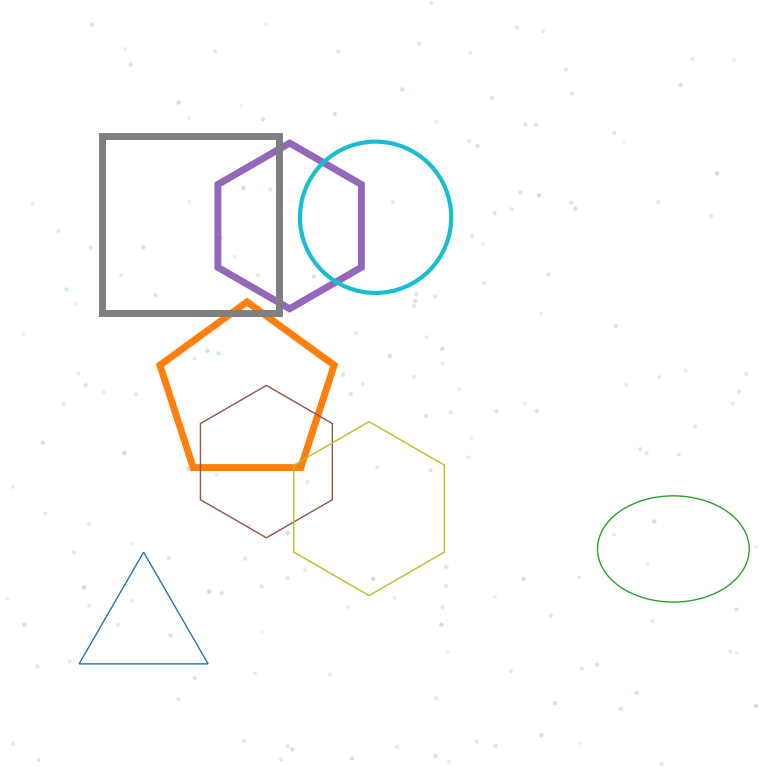[{"shape": "triangle", "thickness": 0.5, "radius": 0.48, "center": [0.187, 0.186]}, {"shape": "pentagon", "thickness": 2.5, "radius": 0.59, "center": [0.321, 0.489]}, {"shape": "oval", "thickness": 0.5, "radius": 0.49, "center": [0.875, 0.287]}, {"shape": "hexagon", "thickness": 2.5, "radius": 0.54, "center": [0.376, 0.707]}, {"shape": "hexagon", "thickness": 0.5, "radius": 0.49, "center": [0.346, 0.4]}, {"shape": "square", "thickness": 2.5, "radius": 0.57, "center": [0.247, 0.708]}, {"shape": "hexagon", "thickness": 0.5, "radius": 0.56, "center": [0.479, 0.339]}, {"shape": "circle", "thickness": 1.5, "radius": 0.49, "center": [0.488, 0.718]}]